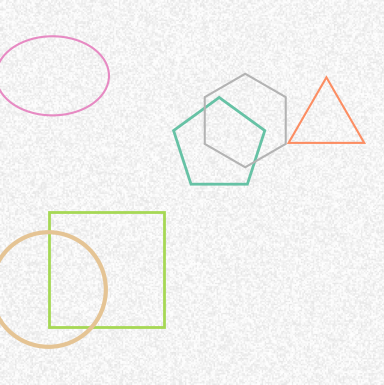[{"shape": "pentagon", "thickness": 2, "radius": 0.62, "center": [0.569, 0.622]}, {"shape": "triangle", "thickness": 1.5, "radius": 0.57, "center": [0.848, 0.686]}, {"shape": "oval", "thickness": 1.5, "radius": 0.73, "center": [0.136, 0.803]}, {"shape": "square", "thickness": 2, "radius": 0.75, "center": [0.277, 0.299]}, {"shape": "circle", "thickness": 3, "radius": 0.74, "center": [0.126, 0.248]}, {"shape": "hexagon", "thickness": 1.5, "radius": 0.61, "center": [0.637, 0.687]}]